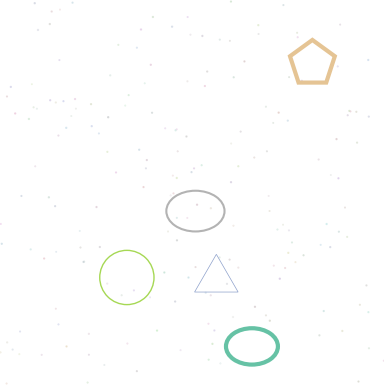[{"shape": "oval", "thickness": 3, "radius": 0.34, "center": [0.654, 0.1]}, {"shape": "triangle", "thickness": 0.5, "radius": 0.33, "center": [0.562, 0.274]}, {"shape": "circle", "thickness": 1, "radius": 0.35, "center": [0.33, 0.279]}, {"shape": "pentagon", "thickness": 3, "radius": 0.31, "center": [0.811, 0.835]}, {"shape": "oval", "thickness": 1.5, "radius": 0.38, "center": [0.508, 0.452]}]